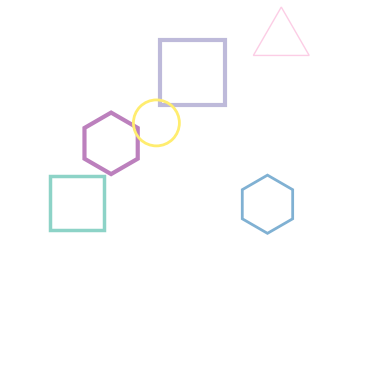[{"shape": "square", "thickness": 2.5, "radius": 0.35, "center": [0.199, 0.474]}, {"shape": "square", "thickness": 3, "radius": 0.42, "center": [0.5, 0.812]}, {"shape": "hexagon", "thickness": 2, "radius": 0.38, "center": [0.695, 0.47]}, {"shape": "triangle", "thickness": 1, "radius": 0.42, "center": [0.731, 0.898]}, {"shape": "hexagon", "thickness": 3, "radius": 0.4, "center": [0.289, 0.628]}, {"shape": "circle", "thickness": 2, "radius": 0.3, "center": [0.406, 0.681]}]